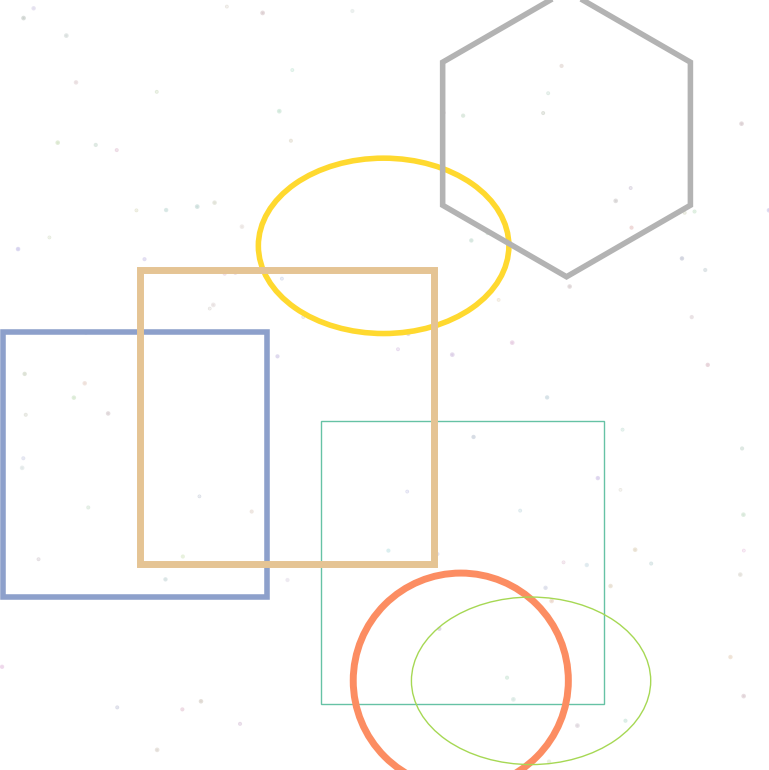[{"shape": "square", "thickness": 0.5, "radius": 0.92, "center": [0.601, 0.27]}, {"shape": "circle", "thickness": 2.5, "radius": 0.7, "center": [0.598, 0.116]}, {"shape": "square", "thickness": 2, "radius": 0.86, "center": [0.175, 0.397]}, {"shape": "oval", "thickness": 0.5, "radius": 0.78, "center": [0.69, 0.116]}, {"shape": "oval", "thickness": 2, "radius": 0.81, "center": [0.498, 0.681]}, {"shape": "square", "thickness": 2.5, "radius": 0.95, "center": [0.372, 0.459]}, {"shape": "hexagon", "thickness": 2, "radius": 0.93, "center": [0.736, 0.826]}]